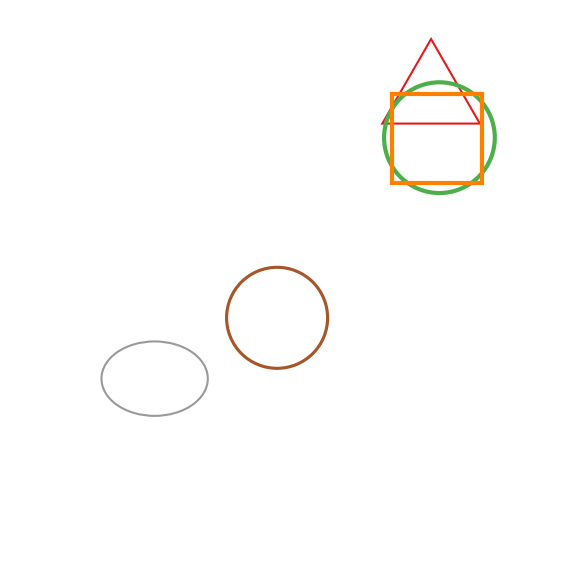[{"shape": "triangle", "thickness": 1, "radius": 0.49, "center": [0.746, 0.834]}, {"shape": "circle", "thickness": 2, "radius": 0.48, "center": [0.761, 0.761]}, {"shape": "square", "thickness": 2, "radius": 0.39, "center": [0.757, 0.76]}, {"shape": "circle", "thickness": 1.5, "radius": 0.44, "center": [0.48, 0.449]}, {"shape": "oval", "thickness": 1, "radius": 0.46, "center": [0.268, 0.343]}]